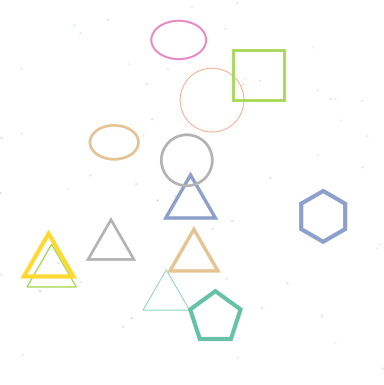[{"shape": "pentagon", "thickness": 3, "radius": 0.34, "center": [0.559, 0.175]}, {"shape": "triangle", "thickness": 0.5, "radius": 0.35, "center": [0.432, 0.229]}, {"shape": "circle", "thickness": 0.5, "radius": 0.41, "center": [0.551, 0.74]}, {"shape": "hexagon", "thickness": 3, "radius": 0.33, "center": [0.839, 0.438]}, {"shape": "triangle", "thickness": 2.5, "radius": 0.37, "center": [0.495, 0.471]}, {"shape": "oval", "thickness": 1.5, "radius": 0.36, "center": [0.464, 0.896]}, {"shape": "triangle", "thickness": 1, "radius": 0.37, "center": [0.134, 0.292]}, {"shape": "square", "thickness": 2, "radius": 0.33, "center": [0.672, 0.805]}, {"shape": "triangle", "thickness": 3, "radius": 0.37, "center": [0.126, 0.319]}, {"shape": "oval", "thickness": 2, "radius": 0.31, "center": [0.297, 0.63]}, {"shape": "triangle", "thickness": 2.5, "radius": 0.36, "center": [0.504, 0.332]}, {"shape": "circle", "thickness": 2, "radius": 0.33, "center": [0.485, 0.584]}, {"shape": "triangle", "thickness": 2, "radius": 0.34, "center": [0.288, 0.36]}]